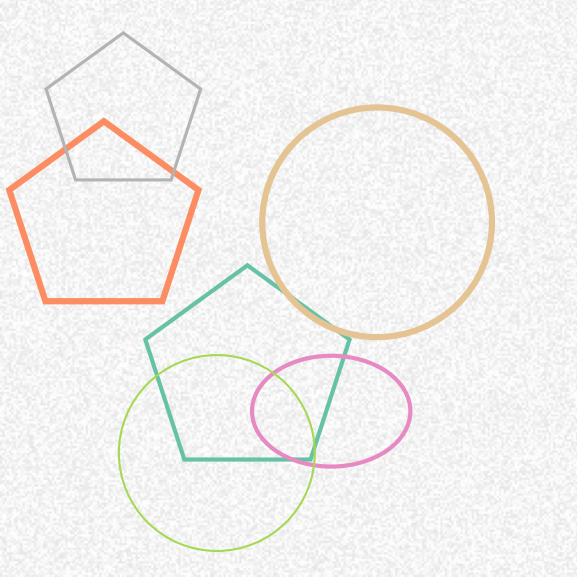[{"shape": "pentagon", "thickness": 2, "radius": 0.93, "center": [0.428, 0.354]}, {"shape": "pentagon", "thickness": 3, "radius": 0.86, "center": [0.18, 0.617]}, {"shape": "oval", "thickness": 2, "radius": 0.69, "center": [0.573, 0.287]}, {"shape": "circle", "thickness": 1, "radius": 0.85, "center": [0.375, 0.215]}, {"shape": "circle", "thickness": 3, "radius": 0.99, "center": [0.653, 0.614]}, {"shape": "pentagon", "thickness": 1.5, "radius": 0.7, "center": [0.214, 0.801]}]